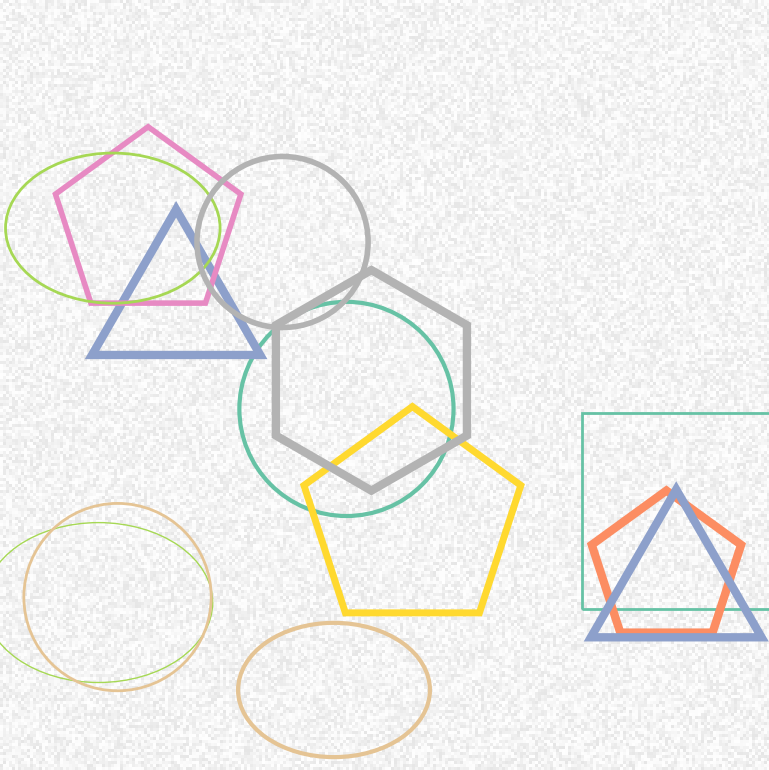[{"shape": "square", "thickness": 1, "radius": 0.64, "center": [0.883, 0.336]}, {"shape": "circle", "thickness": 1.5, "radius": 0.7, "center": [0.45, 0.469]}, {"shape": "pentagon", "thickness": 3, "radius": 0.51, "center": [0.865, 0.261]}, {"shape": "triangle", "thickness": 3, "radius": 0.63, "center": [0.229, 0.602]}, {"shape": "triangle", "thickness": 3, "radius": 0.64, "center": [0.878, 0.236]}, {"shape": "pentagon", "thickness": 2, "radius": 0.63, "center": [0.192, 0.709]}, {"shape": "oval", "thickness": 0.5, "radius": 0.74, "center": [0.128, 0.217]}, {"shape": "oval", "thickness": 1, "radius": 0.7, "center": [0.146, 0.704]}, {"shape": "pentagon", "thickness": 2.5, "radius": 0.74, "center": [0.536, 0.324]}, {"shape": "circle", "thickness": 1, "radius": 0.61, "center": [0.153, 0.225]}, {"shape": "oval", "thickness": 1.5, "radius": 0.62, "center": [0.434, 0.104]}, {"shape": "circle", "thickness": 2, "radius": 0.56, "center": [0.367, 0.686]}, {"shape": "hexagon", "thickness": 3, "radius": 0.72, "center": [0.482, 0.506]}]